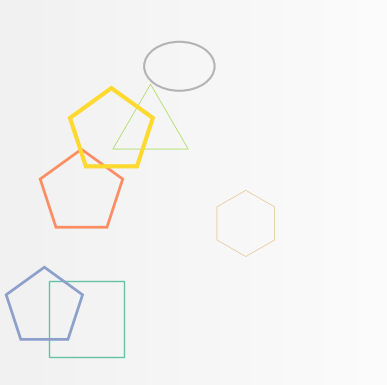[{"shape": "square", "thickness": 1, "radius": 0.49, "center": [0.223, 0.172]}, {"shape": "pentagon", "thickness": 2, "radius": 0.56, "center": [0.21, 0.5]}, {"shape": "pentagon", "thickness": 2, "radius": 0.52, "center": [0.115, 0.202]}, {"shape": "triangle", "thickness": 0.5, "radius": 0.56, "center": [0.388, 0.669]}, {"shape": "pentagon", "thickness": 3, "radius": 0.56, "center": [0.288, 0.659]}, {"shape": "hexagon", "thickness": 0.5, "radius": 0.43, "center": [0.634, 0.42]}, {"shape": "oval", "thickness": 1.5, "radius": 0.45, "center": [0.463, 0.828]}]